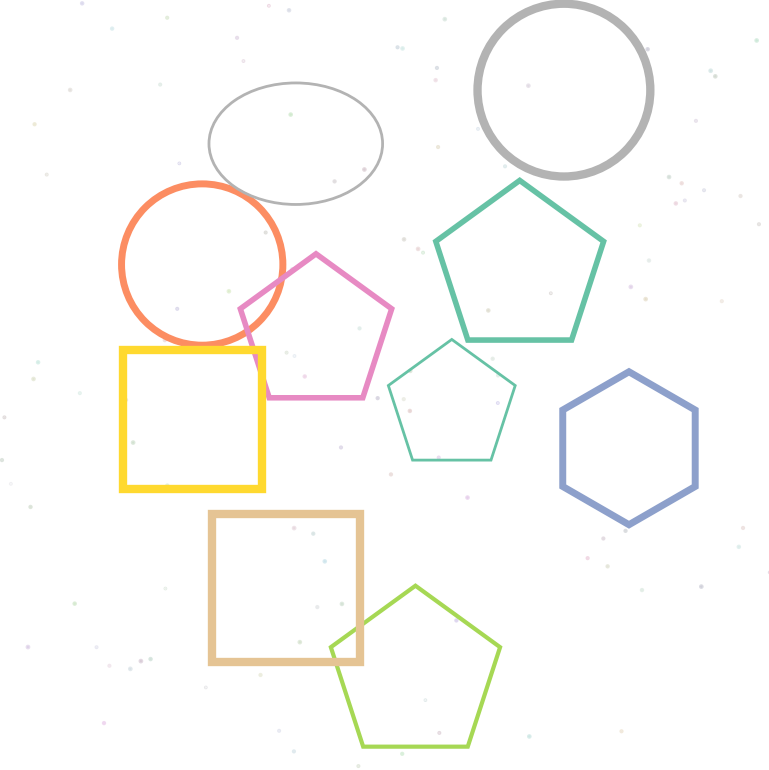[{"shape": "pentagon", "thickness": 1, "radius": 0.43, "center": [0.587, 0.473]}, {"shape": "pentagon", "thickness": 2, "radius": 0.57, "center": [0.675, 0.651]}, {"shape": "circle", "thickness": 2.5, "radius": 0.52, "center": [0.263, 0.656]}, {"shape": "hexagon", "thickness": 2.5, "radius": 0.5, "center": [0.817, 0.418]}, {"shape": "pentagon", "thickness": 2, "radius": 0.52, "center": [0.41, 0.567]}, {"shape": "pentagon", "thickness": 1.5, "radius": 0.58, "center": [0.54, 0.124]}, {"shape": "square", "thickness": 3, "radius": 0.45, "center": [0.25, 0.455]}, {"shape": "square", "thickness": 3, "radius": 0.48, "center": [0.372, 0.236]}, {"shape": "circle", "thickness": 3, "radius": 0.56, "center": [0.732, 0.883]}, {"shape": "oval", "thickness": 1, "radius": 0.56, "center": [0.384, 0.813]}]